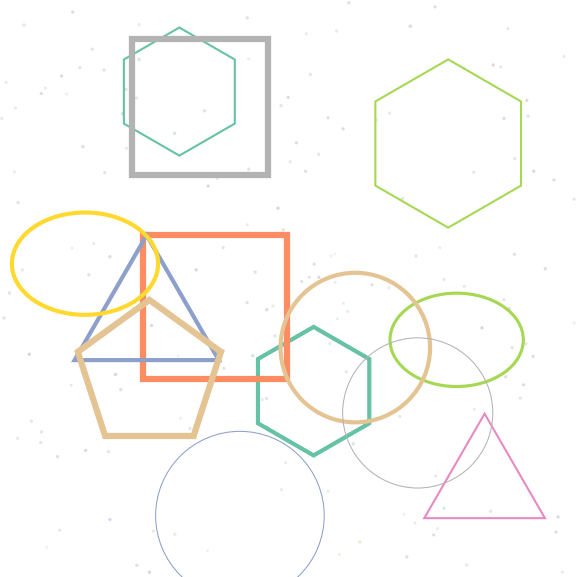[{"shape": "hexagon", "thickness": 1, "radius": 0.55, "center": [0.311, 0.841]}, {"shape": "hexagon", "thickness": 2, "radius": 0.56, "center": [0.543, 0.322]}, {"shape": "square", "thickness": 3, "radius": 0.62, "center": [0.372, 0.467]}, {"shape": "circle", "thickness": 0.5, "radius": 0.73, "center": [0.415, 0.106]}, {"shape": "triangle", "thickness": 2, "radius": 0.72, "center": [0.254, 0.448]}, {"shape": "triangle", "thickness": 1, "radius": 0.6, "center": [0.839, 0.162]}, {"shape": "oval", "thickness": 1.5, "radius": 0.58, "center": [0.791, 0.411]}, {"shape": "hexagon", "thickness": 1, "radius": 0.73, "center": [0.776, 0.751]}, {"shape": "oval", "thickness": 2, "radius": 0.63, "center": [0.147, 0.543]}, {"shape": "pentagon", "thickness": 3, "radius": 0.65, "center": [0.259, 0.35]}, {"shape": "circle", "thickness": 2, "radius": 0.65, "center": [0.615, 0.397]}, {"shape": "circle", "thickness": 0.5, "radius": 0.65, "center": [0.723, 0.284]}, {"shape": "square", "thickness": 3, "radius": 0.59, "center": [0.347, 0.813]}]